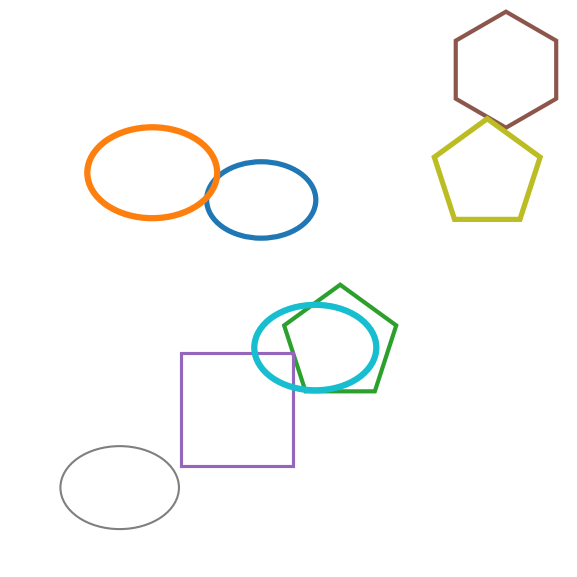[{"shape": "oval", "thickness": 2.5, "radius": 0.47, "center": [0.452, 0.653]}, {"shape": "oval", "thickness": 3, "radius": 0.56, "center": [0.264, 0.7]}, {"shape": "pentagon", "thickness": 2, "radius": 0.51, "center": [0.589, 0.404]}, {"shape": "square", "thickness": 1.5, "radius": 0.49, "center": [0.41, 0.29]}, {"shape": "hexagon", "thickness": 2, "radius": 0.5, "center": [0.876, 0.878]}, {"shape": "oval", "thickness": 1, "radius": 0.51, "center": [0.207, 0.155]}, {"shape": "pentagon", "thickness": 2.5, "radius": 0.48, "center": [0.844, 0.697]}, {"shape": "oval", "thickness": 3, "radius": 0.53, "center": [0.546, 0.397]}]